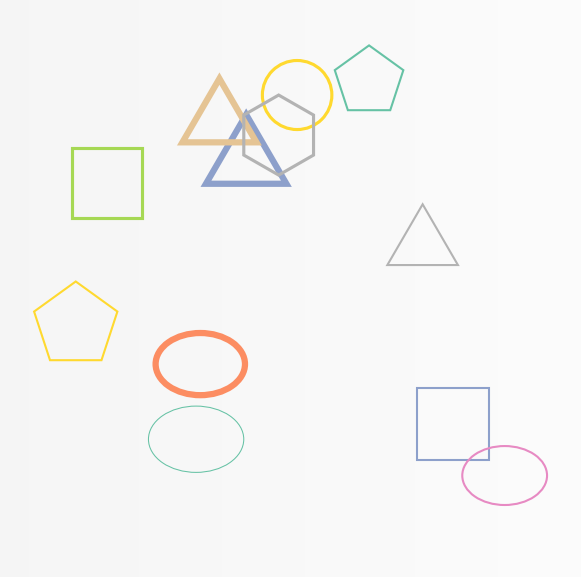[{"shape": "pentagon", "thickness": 1, "radius": 0.31, "center": [0.635, 0.858]}, {"shape": "oval", "thickness": 0.5, "radius": 0.41, "center": [0.337, 0.239]}, {"shape": "oval", "thickness": 3, "radius": 0.38, "center": [0.345, 0.369]}, {"shape": "square", "thickness": 1, "radius": 0.31, "center": [0.78, 0.265]}, {"shape": "triangle", "thickness": 3, "radius": 0.4, "center": [0.424, 0.721]}, {"shape": "oval", "thickness": 1, "radius": 0.36, "center": [0.868, 0.176]}, {"shape": "square", "thickness": 1.5, "radius": 0.3, "center": [0.185, 0.682]}, {"shape": "circle", "thickness": 1.5, "radius": 0.3, "center": [0.511, 0.835]}, {"shape": "pentagon", "thickness": 1, "radius": 0.38, "center": [0.13, 0.436]}, {"shape": "triangle", "thickness": 3, "radius": 0.37, "center": [0.378, 0.789]}, {"shape": "triangle", "thickness": 1, "radius": 0.35, "center": [0.727, 0.575]}, {"shape": "hexagon", "thickness": 1.5, "radius": 0.35, "center": [0.479, 0.765]}]